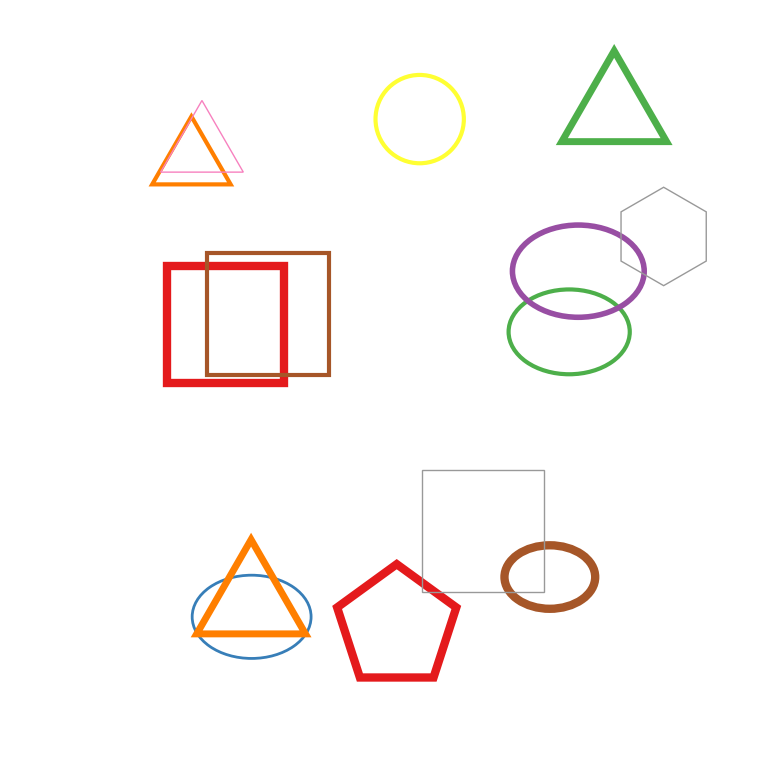[{"shape": "pentagon", "thickness": 3, "radius": 0.41, "center": [0.515, 0.186]}, {"shape": "square", "thickness": 3, "radius": 0.38, "center": [0.293, 0.578]}, {"shape": "oval", "thickness": 1, "radius": 0.39, "center": [0.327, 0.199]}, {"shape": "triangle", "thickness": 2.5, "radius": 0.39, "center": [0.798, 0.855]}, {"shape": "oval", "thickness": 1.5, "radius": 0.39, "center": [0.739, 0.569]}, {"shape": "oval", "thickness": 2, "radius": 0.43, "center": [0.751, 0.648]}, {"shape": "triangle", "thickness": 1.5, "radius": 0.29, "center": [0.249, 0.79]}, {"shape": "triangle", "thickness": 2.5, "radius": 0.41, "center": [0.326, 0.218]}, {"shape": "circle", "thickness": 1.5, "radius": 0.29, "center": [0.545, 0.845]}, {"shape": "square", "thickness": 1.5, "radius": 0.4, "center": [0.348, 0.593]}, {"shape": "oval", "thickness": 3, "radius": 0.29, "center": [0.714, 0.251]}, {"shape": "triangle", "thickness": 0.5, "radius": 0.31, "center": [0.262, 0.807]}, {"shape": "square", "thickness": 0.5, "radius": 0.4, "center": [0.628, 0.311]}, {"shape": "hexagon", "thickness": 0.5, "radius": 0.32, "center": [0.862, 0.693]}]